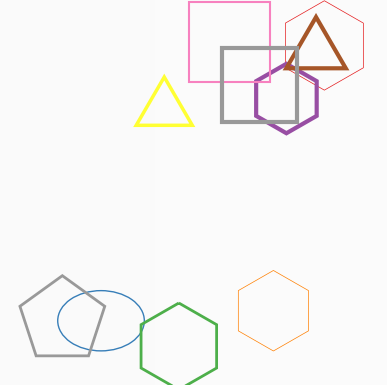[{"shape": "hexagon", "thickness": 0.5, "radius": 0.58, "center": [0.837, 0.882]}, {"shape": "oval", "thickness": 1, "radius": 0.56, "center": [0.261, 0.167]}, {"shape": "hexagon", "thickness": 2, "radius": 0.56, "center": [0.462, 0.1]}, {"shape": "hexagon", "thickness": 3, "radius": 0.45, "center": [0.739, 0.744]}, {"shape": "hexagon", "thickness": 0.5, "radius": 0.52, "center": [0.706, 0.193]}, {"shape": "triangle", "thickness": 2.5, "radius": 0.42, "center": [0.424, 0.716]}, {"shape": "triangle", "thickness": 3, "radius": 0.44, "center": [0.816, 0.867]}, {"shape": "square", "thickness": 1.5, "radius": 0.52, "center": [0.593, 0.891]}, {"shape": "square", "thickness": 3, "radius": 0.48, "center": [0.669, 0.779]}, {"shape": "pentagon", "thickness": 2, "radius": 0.58, "center": [0.161, 0.169]}]